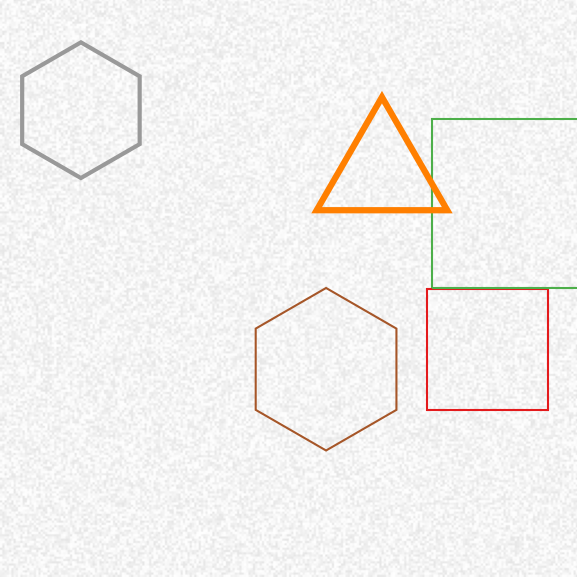[{"shape": "square", "thickness": 1, "radius": 0.53, "center": [0.844, 0.394]}, {"shape": "square", "thickness": 1, "radius": 0.73, "center": [0.895, 0.646]}, {"shape": "triangle", "thickness": 3, "radius": 0.65, "center": [0.661, 0.7]}, {"shape": "hexagon", "thickness": 1, "radius": 0.7, "center": [0.565, 0.36]}, {"shape": "hexagon", "thickness": 2, "radius": 0.59, "center": [0.14, 0.808]}]